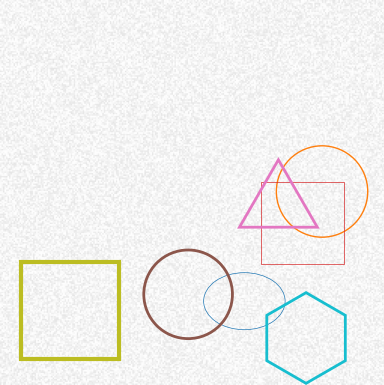[{"shape": "oval", "thickness": 0.5, "radius": 0.53, "center": [0.635, 0.218]}, {"shape": "circle", "thickness": 1, "radius": 0.59, "center": [0.836, 0.503]}, {"shape": "square", "thickness": 0.5, "radius": 0.54, "center": [0.786, 0.421]}, {"shape": "circle", "thickness": 2, "radius": 0.58, "center": [0.489, 0.236]}, {"shape": "triangle", "thickness": 2, "radius": 0.58, "center": [0.723, 0.468]}, {"shape": "square", "thickness": 3, "radius": 0.63, "center": [0.182, 0.195]}, {"shape": "hexagon", "thickness": 2, "radius": 0.59, "center": [0.795, 0.122]}]